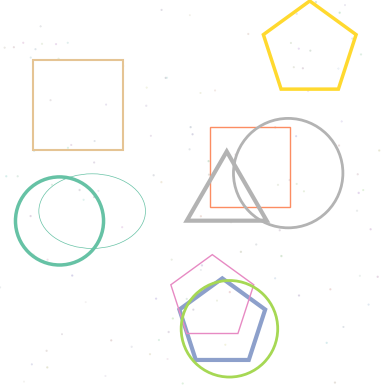[{"shape": "circle", "thickness": 2.5, "radius": 0.57, "center": [0.155, 0.426]}, {"shape": "oval", "thickness": 0.5, "radius": 0.69, "center": [0.239, 0.452]}, {"shape": "square", "thickness": 1, "radius": 0.52, "center": [0.649, 0.566]}, {"shape": "pentagon", "thickness": 3, "radius": 0.59, "center": [0.577, 0.16]}, {"shape": "pentagon", "thickness": 1, "radius": 0.57, "center": [0.551, 0.225]}, {"shape": "circle", "thickness": 2, "radius": 0.63, "center": [0.596, 0.146]}, {"shape": "pentagon", "thickness": 2.5, "radius": 0.63, "center": [0.805, 0.871]}, {"shape": "square", "thickness": 1.5, "radius": 0.59, "center": [0.202, 0.726]}, {"shape": "triangle", "thickness": 3, "radius": 0.6, "center": [0.589, 0.487]}, {"shape": "circle", "thickness": 2, "radius": 0.71, "center": [0.749, 0.55]}]